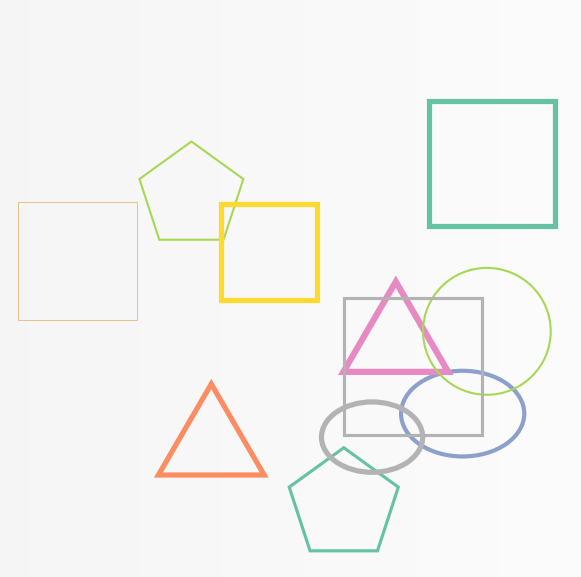[{"shape": "pentagon", "thickness": 1.5, "radius": 0.49, "center": [0.591, 0.125]}, {"shape": "square", "thickness": 2.5, "radius": 0.54, "center": [0.847, 0.716]}, {"shape": "triangle", "thickness": 2.5, "radius": 0.53, "center": [0.363, 0.229]}, {"shape": "oval", "thickness": 2, "radius": 0.53, "center": [0.796, 0.283]}, {"shape": "triangle", "thickness": 3, "radius": 0.52, "center": [0.681, 0.407]}, {"shape": "pentagon", "thickness": 1, "radius": 0.47, "center": [0.329, 0.66]}, {"shape": "circle", "thickness": 1, "radius": 0.55, "center": [0.838, 0.425]}, {"shape": "square", "thickness": 2.5, "radius": 0.42, "center": [0.463, 0.563]}, {"shape": "square", "thickness": 0.5, "radius": 0.51, "center": [0.133, 0.547]}, {"shape": "square", "thickness": 1.5, "radius": 0.59, "center": [0.711, 0.364]}, {"shape": "oval", "thickness": 2.5, "radius": 0.44, "center": [0.64, 0.242]}]